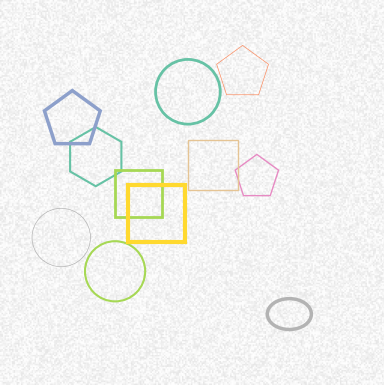[{"shape": "circle", "thickness": 2, "radius": 0.42, "center": [0.488, 0.762]}, {"shape": "hexagon", "thickness": 1.5, "radius": 0.38, "center": [0.249, 0.593]}, {"shape": "pentagon", "thickness": 0.5, "radius": 0.35, "center": [0.63, 0.811]}, {"shape": "pentagon", "thickness": 2.5, "radius": 0.38, "center": [0.188, 0.689]}, {"shape": "pentagon", "thickness": 1, "radius": 0.3, "center": [0.667, 0.54]}, {"shape": "square", "thickness": 2, "radius": 0.31, "center": [0.36, 0.498]}, {"shape": "circle", "thickness": 1.5, "radius": 0.39, "center": [0.299, 0.295]}, {"shape": "square", "thickness": 3, "radius": 0.37, "center": [0.406, 0.446]}, {"shape": "square", "thickness": 1, "radius": 0.32, "center": [0.554, 0.571]}, {"shape": "oval", "thickness": 2.5, "radius": 0.29, "center": [0.752, 0.184]}, {"shape": "circle", "thickness": 0.5, "radius": 0.38, "center": [0.159, 0.383]}]